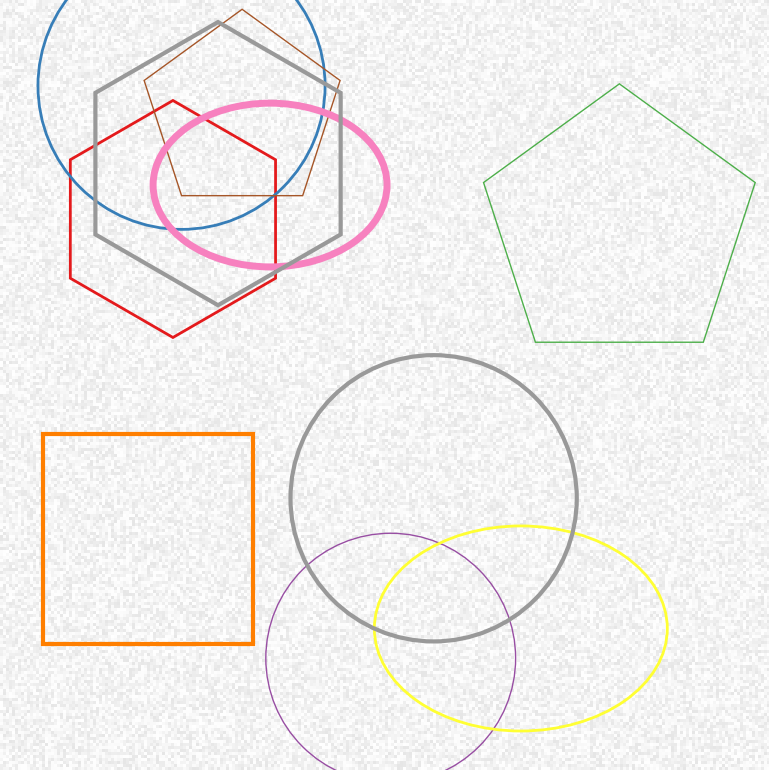[{"shape": "hexagon", "thickness": 1, "radius": 0.77, "center": [0.225, 0.716]}, {"shape": "circle", "thickness": 1, "radius": 0.93, "center": [0.236, 0.889]}, {"shape": "pentagon", "thickness": 0.5, "radius": 0.93, "center": [0.804, 0.706]}, {"shape": "circle", "thickness": 0.5, "radius": 0.81, "center": [0.507, 0.145]}, {"shape": "square", "thickness": 1.5, "radius": 0.68, "center": [0.192, 0.3]}, {"shape": "oval", "thickness": 1, "radius": 0.95, "center": [0.676, 0.184]}, {"shape": "pentagon", "thickness": 0.5, "radius": 0.67, "center": [0.314, 0.854]}, {"shape": "oval", "thickness": 2.5, "radius": 0.76, "center": [0.351, 0.76]}, {"shape": "hexagon", "thickness": 1.5, "radius": 0.92, "center": [0.283, 0.787]}, {"shape": "circle", "thickness": 1.5, "radius": 0.93, "center": [0.563, 0.353]}]